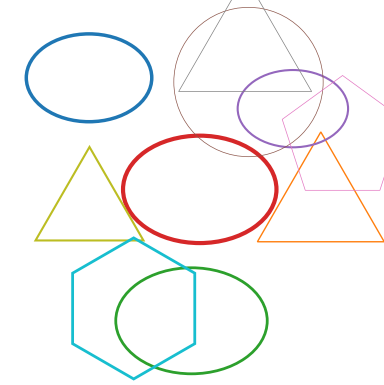[{"shape": "oval", "thickness": 2.5, "radius": 0.81, "center": [0.231, 0.798]}, {"shape": "triangle", "thickness": 1, "radius": 0.95, "center": [0.833, 0.467]}, {"shape": "oval", "thickness": 2, "radius": 0.98, "center": [0.497, 0.167]}, {"shape": "oval", "thickness": 3, "radius": 1.0, "center": [0.519, 0.508]}, {"shape": "oval", "thickness": 1.5, "radius": 0.72, "center": [0.761, 0.718]}, {"shape": "circle", "thickness": 0.5, "radius": 0.97, "center": [0.645, 0.787]}, {"shape": "pentagon", "thickness": 0.5, "radius": 0.82, "center": [0.89, 0.639]}, {"shape": "triangle", "thickness": 0.5, "radius": 1.0, "center": [0.637, 0.862]}, {"shape": "triangle", "thickness": 1.5, "radius": 0.81, "center": [0.232, 0.456]}, {"shape": "hexagon", "thickness": 2, "radius": 0.92, "center": [0.347, 0.199]}]